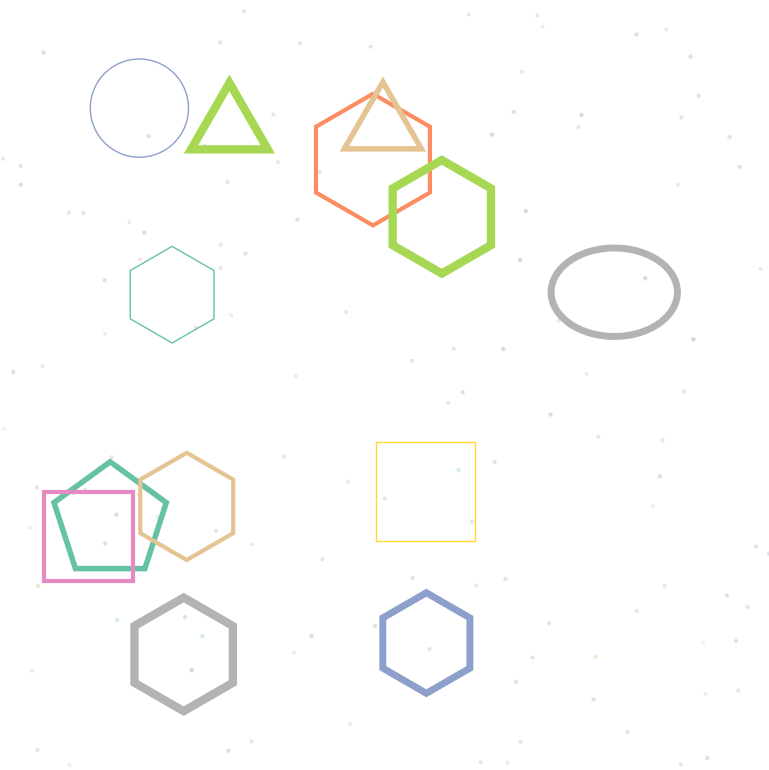[{"shape": "pentagon", "thickness": 2, "radius": 0.38, "center": [0.143, 0.324]}, {"shape": "hexagon", "thickness": 0.5, "radius": 0.31, "center": [0.224, 0.617]}, {"shape": "hexagon", "thickness": 1.5, "radius": 0.43, "center": [0.484, 0.793]}, {"shape": "circle", "thickness": 0.5, "radius": 0.32, "center": [0.181, 0.86]}, {"shape": "hexagon", "thickness": 2.5, "radius": 0.33, "center": [0.554, 0.165]}, {"shape": "square", "thickness": 1.5, "radius": 0.29, "center": [0.116, 0.304]}, {"shape": "triangle", "thickness": 3, "radius": 0.29, "center": [0.298, 0.835]}, {"shape": "hexagon", "thickness": 3, "radius": 0.37, "center": [0.574, 0.718]}, {"shape": "square", "thickness": 0.5, "radius": 0.32, "center": [0.553, 0.362]}, {"shape": "triangle", "thickness": 2, "radius": 0.29, "center": [0.497, 0.836]}, {"shape": "hexagon", "thickness": 1.5, "radius": 0.35, "center": [0.243, 0.342]}, {"shape": "hexagon", "thickness": 3, "radius": 0.37, "center": [0.239, 0.15]}, {"shape": "oval", "thickness": 2.5, "radius": 0.41, "center": [0.798, 0.62]}]